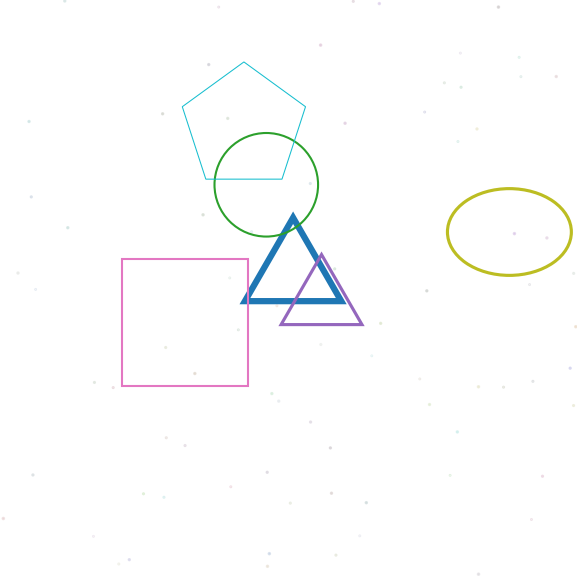[{"shape": "triangle", "thickness": 3, "radius": 0.48, "center": [0.508, 0.526]}, {"shape": "circle", "thickness": 1, "radius": 0.45, "center": [0.461, 0.679]}, {"shape": "triangle", "thickness": 1.5, "radius": 0.4, "center": [0.557, 0.477]}, {"shape": "square", "thickness": 1, "radius": 0.55, "center": [0.32, 0.441]}, {"shape": "oval", "thickness": 1.5, "radius": 0.54, "center": [0.882, 0.597]}, {"shape": "pentagon", "thickness": 0.5, "radius": 0.56, "center": [0.422, 0.78]}]